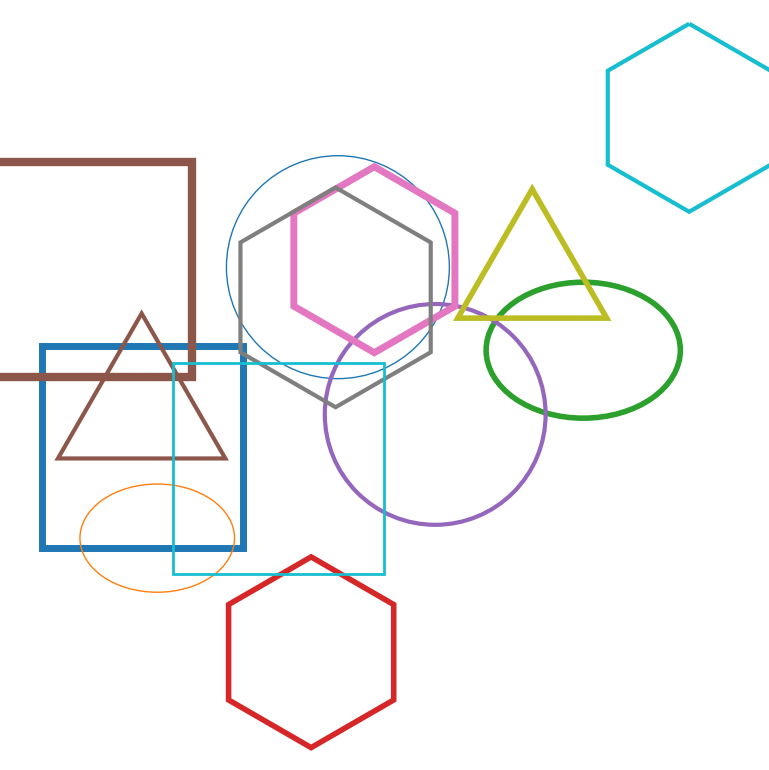[{"shape": "square", "thickness": 2.5, "radius": 0.65, "center": [0.185, 0.419]}, {"shape": "circle", "thickness": 0.5, "radius": 0.72, "center": [0.439, 0.653]}, {"shape": "oval", "thickness": 0.5, "radius": 0.5, "center": [0.204, 0.301]}, {"shape": "oval", "thickness": 2, "radius": 0.63, "center": [0.757, 0.545]}, {"shape": "hexagon", "thickness": 2, "radius": 0.62, "center": [0.404, 0.153]}, {"shape": "circle", "thickness": 1.5, "radius": 0.72, "center": [0.565, 0.462]}, {"shape": "triangle", "thickness": 1.5, "radius": 0.63, "center": [0.184, 0.467]}, {"shape": "square", "thickness": 3, "radius": 0.7, "center": [0.11, 0.65]}, {"shape": "hexagon", "thickness": 2.5, "radius": 0.6, "center": [0.486, 0.663]}, {"shape": "hexagon", "thickness": 1.5, "radius": 0.71, "center": [0.436, 0.614]}, {"shape": "triangle", "thickness": 2, "radius": 0.56, "center": [0.691, 0.643]}, {"shape": "hexagon", "thickness": 1.5, "radius": 0.61, "center": [0.895, 0.847]}, {"shape": "square", "thickness": 1, "radius": 0.68, "center": [0.362, 0.392]}]